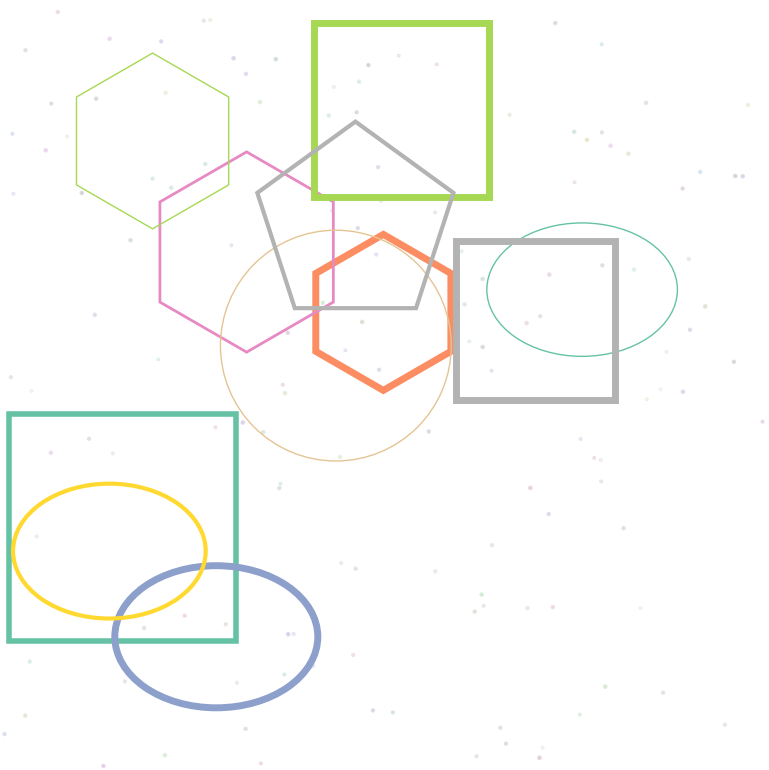[{"shape": "oval", "thickness": 0.5, "radius": 0.62, "center": [0.756, 0.624]}, {"shape": "square", "thickness": 2, "radius": 0.74, "center": [0.159, 0.315]}, {"shape": "hexagon", "thickness": 2.5, "radius": 0.51, "center": [0.498, 0.594]}, {"shape": "oval", "thickness": 2.5, "radius": 0.66, "center": [0.281, 0.173]}, {"shape": "hexagon", "thickness": 1, "radius": 0.65, "center": [0.32, 0.673]}, {"shape": "square", "thickness": 2.5, "radius": 0.57, "center": [0.521, 0.857]}, {"shape": "hexagon", "thickness": 0.5, "radius": 0.57, "center": [0.198, 0.817]}, {"shape": "oval", "thickness": 1.5, "radius": 0.63, "center": [0.142, 0.284]}, {"shape": "circle", "thickness": 0.5, "radius": 0.75, "center": [0.436, 0.551]}, {"shape": "pentagon", "thickness": 1.5, "radius": 0.67, "center": [0.462, 0.708]}, {"shape": "square", "thickness": 2.5, "radius": 0.52, "center": [0.695, 0.584]}]